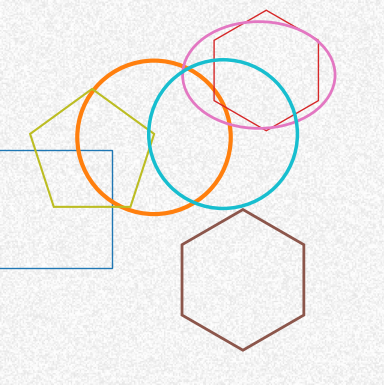[{"shape": "square", "thickness": 1, "radius": 0.77, "center": [0.138, 0.456]}, {"shape": "circle", "thickness": 3, "radius": 1.0, "center": [0.4, 0.643]}, {"shape": "hexagon", "thickness": 1, "radius": 0.78, "center": [0.692, 0.817]}, {"shape": "hexagon", "thickness": 2, "radius": 0.91, "center": [0.631, 0.273]}, {"shape": "oval", "thickness": 2, "radius": 0.99, "center": [0.672, 0.805]}, {"shape": "pentagon", "thickness": 1.5, "radius": 0.85, "center": [0.239, 0.6]}, {"shape": "circle", "thickness": 2.5, "radius": 0.97, "center": [0.579, 0.652]}]